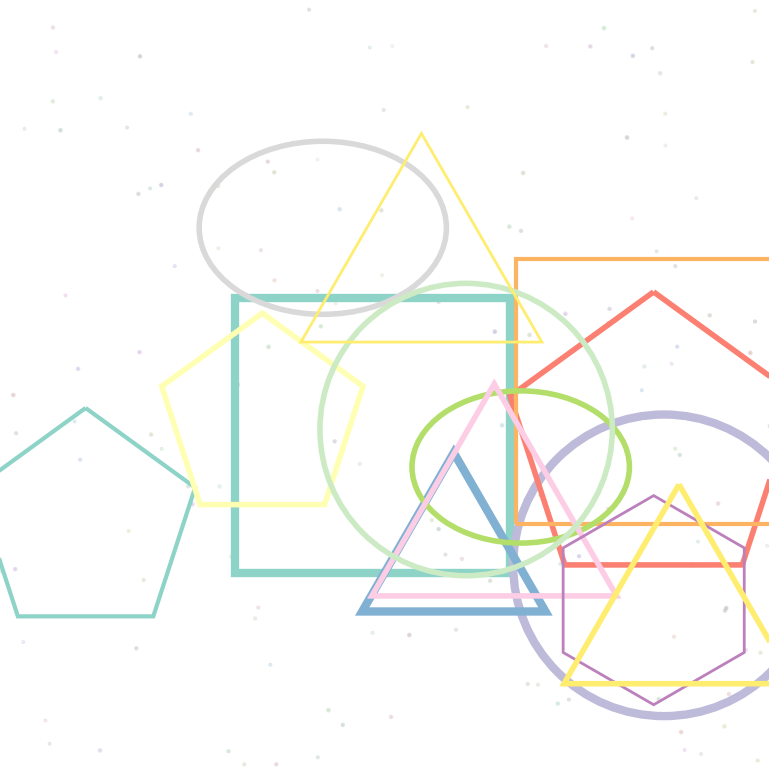[{"shape": "pentagon", "thickness": 1.5, "radius": 0.75, "center": [0.111, 0.321]}, {"shape": "square", "thickness": 3, "radius": 0.89, "center": [0.484, 0.434]}, {"shape": "pentagon", "thickness": 2, "radius": 0.69, "center": [0.341, 0.456]}, {"shape": "circle", "thickness": 3, "radius": 0.98, "center": [0.862, 0.266]}, {"shape": "pentagon", "thickness": 2, "radius": 0.98, "center": [0.849, 0.425]}, {"shape": "triangle", "thickness": 3, "radius": 0.69, "center": [0.589, 0.275]}, {"shape": "square", "thickness": 1.5, "radius": 0.86, "center": [0.842, 0.491]}, {"shape": "oval", "thickness": 2, "radius": 0.71, "center": [0.676, 0.394]}, {"shape": "triangle", "thickness": 2, "radius": 0.92, "center": [0.642, 0.318]}, {"shape": "oval", "thickness": 2, "radius": 0.8, "center": [0.419, 0.704]}, {"shape": "hexagon", "thickness": 1, "radius": 0.68, "center": [0.849, 0.221]}, {"shape": "circle", "thickness": 2, "radius": 0.95, "center": [0.605, 0.442]}, {"shape": "triangle", "thickness": 1, "radius": 0.9, "center": [0.547, 0.646]}, {"shape": "triangle", "thickness": 2, "radius": 0.86, "center": [0.882, 0.198]}]